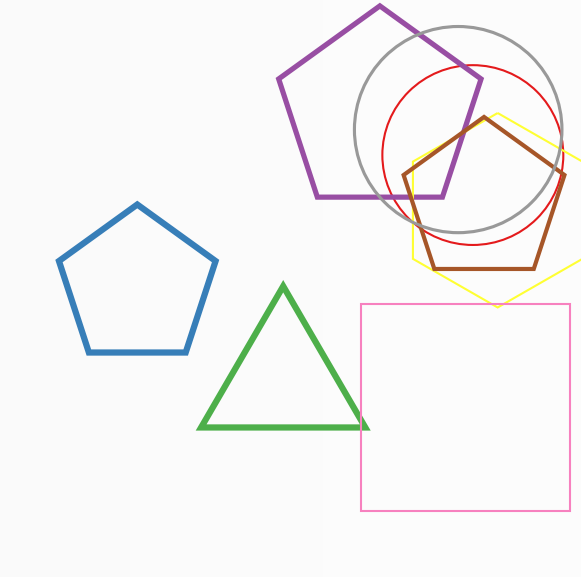[{"shape": "circle", "thickness": 1, "radius": 0.78, "center": [0.813, 0.731]}, {"shape": "pentagon", "thickness": 3, "radius": 0.71, "center": [0.236, 0.503]}, {"shape": "triangle", "thickness": 3, "radius": 0.82, "center": [0.487, 0.34]}, {"shape": "pentagon", "thickness": 2.5, "radius": 0.92, "center": [0.654, 0.806]}, {"shape": "hexagon", "thickness": 1, "radius": 0.84, "center": [0.856, 0.635]}, {"shape": "pentagon", "thickness": 2, "radius": 0.73, "center": [0.833, 0.651]}, {"shape": "square", "thickness": 1, "radius": 0.9, "center": [0.801, 0.293]}, {"shape": "circle", "thickness": 1.5, "radius": 0.89, "center": [0.788, 0.775]}]